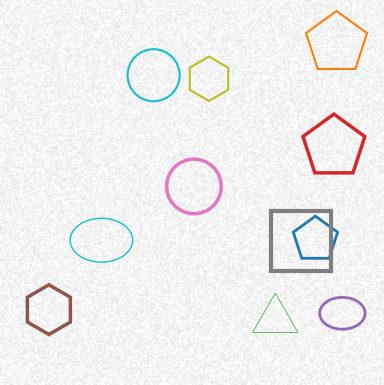[{"shape": "pentagon", "thickness": 2, "radius": 0.3, "center": [0.819, 0.378]}, {"shape": "pentagon", "thickness": 1.5, "radius": 0.42, "center": [0.874, 0.888]}, {"shape": "triangle", "thickness": 0.5, "radius": 0.34, "center": [0.715, 0.171]}, {"shape": "pentagon", "thickness": 2.5, "radius": 0.42, "center": [0.867, 0.619]}, {"shape": "oval", "thickness": 2, "radius": 0.3, "center": [0.889, 0.186]}, {"shape": "hexagon", "thickness": 2.5, "radius": 0.32, "center": [0.127, 0.196]}, {"shape": "circle", "thickness": 2.5, "radius": 0.35, "center": [0.504, 0.516]}, {"shape": "square", "thickness": 3, "radius": 0.39, "center": [0.782, 0.374]}, {"shape": "hexagon", "thickness": 1.5, "radius": 0.29, "center": [0.543, 0.796]}, {"shape": "circle", "thickness": 1.5, "radius": 0.34, "center": [0.399, 0.805]}, {"shape": "oval", "thickness": 1, "radius": 0.41, "center": [0.263, 0.376]}]